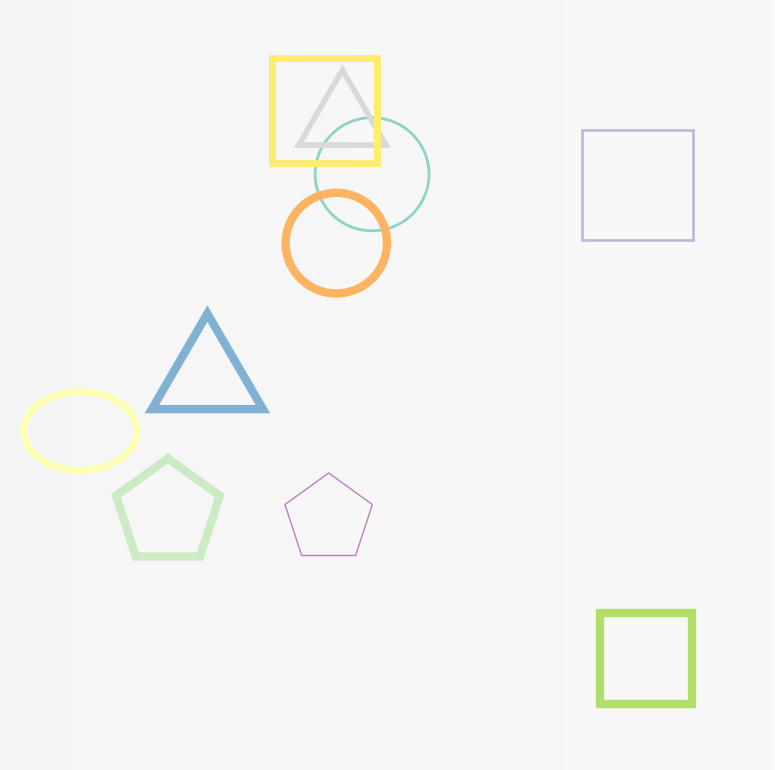[{"shape": "circle", "thickness": 1, "radius": 0.37, "center": [0.48, 0.774]}, {"shape": "oval", "thickness": 2.5, "radius": 0.36, "center": [0.104, 0.44]}, {"shape": "square", "thickness": 1, "radius": 0.36, "center": [0.823, 0.76]}, {"shape": "triangle", "thickness": 3, "radius": 0.41, "center": [0.268, 0.51]}, {"shape": "circle", "thickness": 3, "radius": 0.33, "center": [0.434, 0.684]}, {"shape": "square", "thickness": 3, "radius": 0.3, "center": [0.833, 0.145]}, {"shape": "triangle", "thickness": 2, "radius": 0.33, "center": [0.442, 0.844]}, {"shape": "pentagon", "thickness": 0.5, "radius": 0.3, "center": [0.424, 0.326]}, {"shape": "pentagon", "thickness": 3, "radius": 0.35, "center": [0.217, 0.334]}, {"shape": "square", "thickness": 2.5, "radius": 0.34, "center": [0.419, 0.857]}]